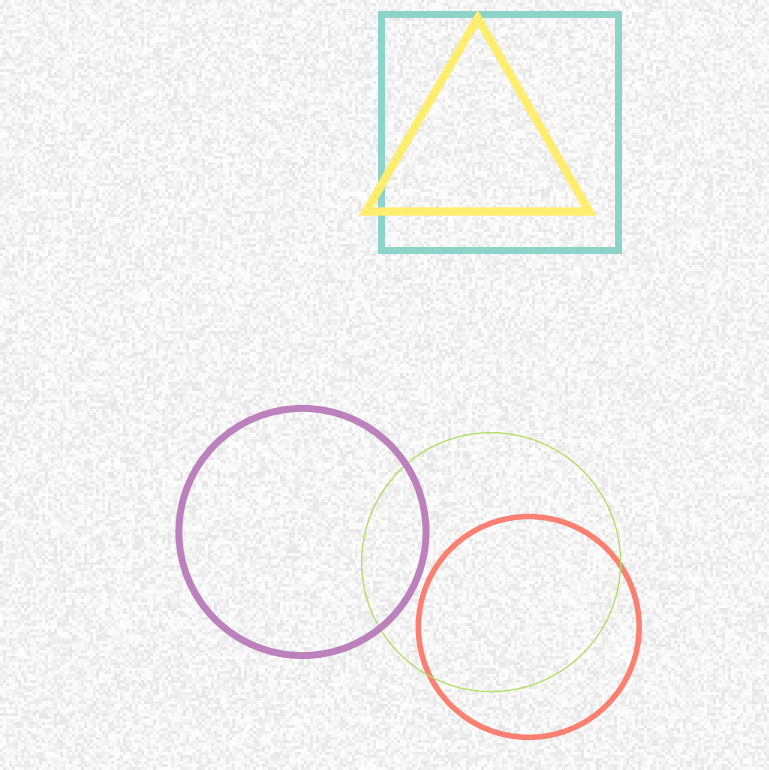[{"shape": "square", "thickness": 2.5, "radius": 0.77, "center": [0.649, 0.829]}, {"shape": "circle", "thickness": 2, "radius": 0.72, "center": [0.687, 0.186]}, {"shape": "circle", "thickness": 0.5, "radius": 0.84, "center": [0.638, 0.27]}, {"shape": "circle", "thickness": 2.5, "radius": 0.8, "center": [0.393, 0.309]}, {"shape": "triangle", "thickness": 3, "radius": 0.84, "center": [0.62, 0.809]}]